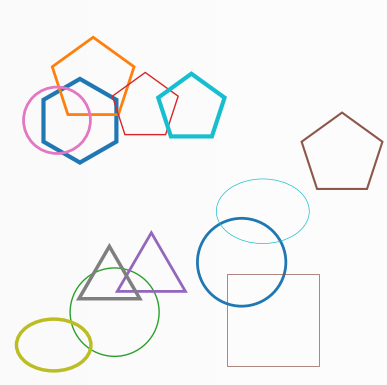[{"shape": "hexagon", "thickness": 3, "radius": 0.54, "center": [0.206, 0.686]}, {"shape": "circle", "thickness": 2, "radius": 0.57, "center": [0.624, 0.319]}, {"shape": "pentagon", "thickness": 2, "radius": 0.56, "center": [0.24, 0.792]}, {"shape": "circle", "thickness": 1, "radius": 0.57, "center": [0.296, 0.189]}, {"shape": "pentagon", "thickness": 1, "radius": 0.45, "center": [0.375, 0.723]}, {"shape": "triangle", "thickness": 2, "radius": 0.51, "center": [0.391, 0.294]}, {"shape": "pentagon", "thickness": 1.5, "radius": 0.55, "center": [0.883, 0.598]}, {"shape": "square", "thickness": 0.5, "radius": 0.6, "center": [0.705, 0.17]}, {"shape": "circle", "thickness": 2, "radius": 0.43, "center": [0.147, 0.688]}, {"shape": "triangle", "thickness": 2.5, "radius": 0.45, "center": [0.282, 0.269]}, {"shape": "oval", "thickness": 2.5, "radius": 0.48, "center": [0.139, 0.104]}, {"shape": "oval", "thickness": 0.5, "radius": 0.6, "center": [0.678, 0.451]}, {"shape": "pentagon", "thickness": 3, "radius": 0.45, "center": [0.494, 0.718]}]